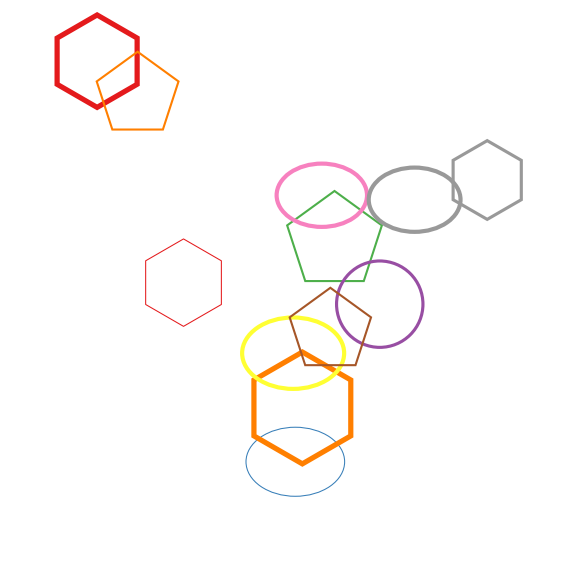[{"shape": "hexagon", "thickness": 0.5, "radius": 0.38, "center": [0.318, 0.51]}, {"shape": "hexagon", "thickness": 2.5, "radius": 0.4, "center": [0.168, 0.893]}, {"shape": "oval", "thickness": 0.5, "radius": 0.43, "center": [0.511, 0.2]}, {"shape": "pentagon", "thickness": 1, "radius": 0.43, "center": [0.579, 0.582]}, {"shape": "circle", "thickness": 1.5, "radius": 0.37, "center": [0.658, 0.472]}, {"shape": "hexagon", "thickness": 2.5, "radius": 0.48, "center": [0.524, 0.293]}, {"shape": "pentagon", "thickness": 1, "radius": 0.37, "center": [0.238, 0.835]}, {"shape": "oval", "thickness": 2, "radius": 0.44, "center": [0.508, 0.388]}, {"shape": "pentagon", "thickness": 1, "radius": 0.37, "center": [0.572, 0.427]}, {"shape": "oval", "thickness": 2, "radius": 0.39, "center": [0.557, 0.661]}, {"shape": "hexagon", "thickness": 1.5, "radius": 0.34, "center": [0.844, 0.687]}, {"shape": "oval", "thickness": 2, "radius": 0.4, "center": [0.718, 0.653]}]